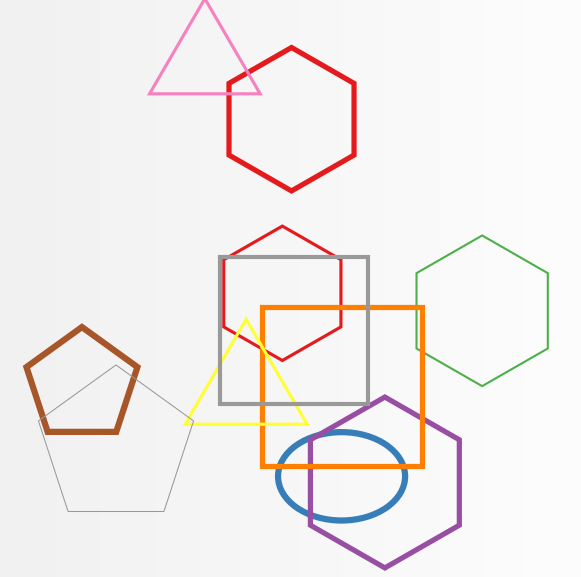[{"shape": "hexagon", "thickness": 1.5, "radius": 0.58, "center": [0.486, 0.491]}, {"shape": "hexagon", "thickness": 2.5, "radius": 0.62, "center": [0.502, 0.793]}, {"shape": "oval", "thickness": 3, "radius": 0.55, "center": [0.588, 0.174]}, {"shape": "hexagon", "thickness": 1, "radius": 0.65, "center": [0.83, 0.461]}, {"shape": "hexagon", "thickness": 2.5, "radius": 0.74, "center": [0.662, 0.164]}, {"shape": "square", "thickness": 2.5, "radius": 0.69, "center": [0.588, 0.331]}, {"shape": "triangle", "thickness": 1.5, "radius": 0.61, "center": [0.423, 0.325]}, {"shape": "pentagon", "thickness": 3, "radius": 0.5, "center": [0.141, 0.332]}, {"shape": "triangle", "thickness": 1.5, "radius": 0.55, "center": [0.352, 0.892]}, {"shape": "square", "thickness": 2, "radius": 0.64, "center": [0.507, 0.427]}, {"shape": "pentagon", "thickness": 0.5, "radius": 0.7, "center": [0.2, 0.227]}]